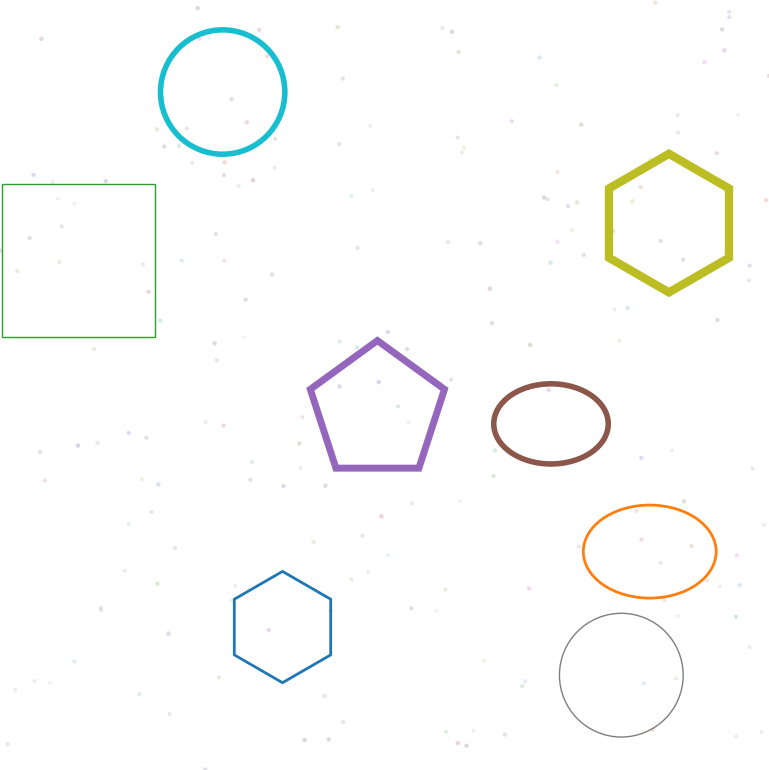[{"shape": "hexagon", "thickness": 1, "radius": 0.36, "center": [0.367, 0.186]}, {"shape": "oval", "thickness": 1, "radius": 0.43, "center": [0.844, 0.284]}, {"shape": "square", "thickness": 0.5, "radius": 0.5, "center": [0.102, 0.661]}, {"shape": "pentagon", "thickness": 2.5, "radius": 0.46, "center": [0.49, 0.466]}, {"shape": "oval", "thickness": 2, "radius": 0.37, "center": [0.716, 0.45]}, {"shape": "circle", "thickness": 0.5, "radius": 0.4, "center": [0.807, 0.123]}, {"shape": "hexagon", "thickness": 3, "radius": 0.45, "center": [0.869, 0.71]}, {"shape": "circle", "thickness": 2, "radius": 0.4, "center": [0.289, 0.88]}]